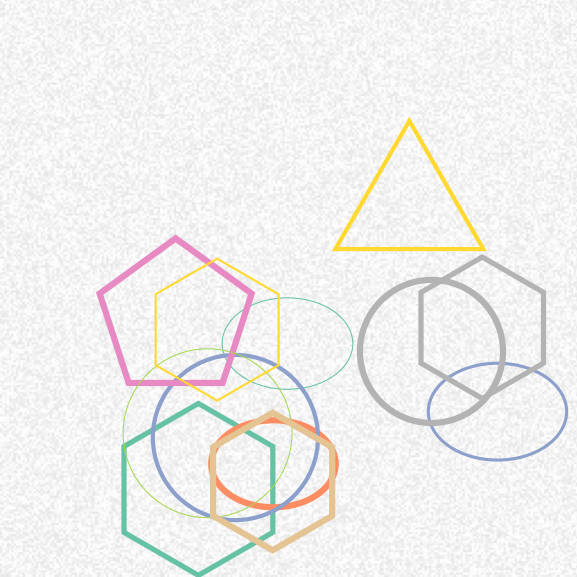[{"shape": "hexagon", "thickness": 2.5, "radius": 0.74, "center": [0.344, 0.152]}, {"shape": "oval", "thickness": 0.5, "radius": 0.57, "center": [0.498, 0.404]}, {"shape": "oval", "thickness": 3, "radius": 0.54, "center": [0.474, 0.196]}, {"shape": "oval", "thickness": 1.5, "radius": 0.6, "center": [0.861, 0.286]}, {"shape": "circle", "thickness": 2, "radius": 0.72, "center": [0.408, 0.242]}, {"shape": "pentagon", "thickness": 3, "radius": 0.69, "center": [0.304, 0.448]}, {"shape": "circle", "thickness": 0.5, "radius": 0.73, "center": [0.359, 0.249]}, {"shape": "triangle", "thickness": 2, "radius": 0.74, "center": [0.709, 0.642]}, {"shape": "hexagon", "thickness": 1, "radius": 0.61, "center": [0.376, 0.428]}, {"shape": "hexagon", "thickness": 3, "radius": 0.6, "center": [0.472, 0.165]}, {"shape": "circle", "thickness": 3, "radius": 0.62, "center": [0.747, 0.391]}, {"shape": "hexagon", "thickness": 2.5, "radius": 0.61, "center": [0.835, 0.432]}]